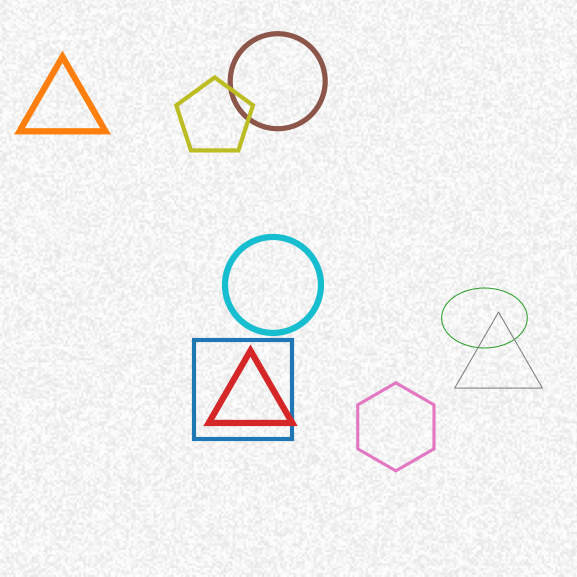[{"shape": "square", "thickness": 2, "radius": 0.43, "center": [0.42, 0.325]}, {"shape": "triangle", "thickness": 3, "radius": 0.43, "center": [0.108, 0.815]}, {"shape": "oval", "thickness": 0.5, "radius": 0.37, "center": [0.839, 0.448]}, {"shape": "triangle", "thickness": 3, "radius": 0.42, "center": [0.434, 0.309]}, {"shape": "circle", "thickness": 2.5, "radius": 0.41, "center": [0.481, 0.858]}, {"shape": "hexagon", "thickness": 1.5, "radius": 0.38, "center": [0.685, 0.26]}, {"shape": "triangle", "thickness": 0.5, "radius": 0.44, "center": [0.863, 0.371]}, {"shape": "pentagon", "thickness": 2, "radius": 0.35, "center": [0.372, 0.795]}, {"shape": "circle", "thickness": 3, "radius": 0.42, "center": [0.473, 0.506]}]